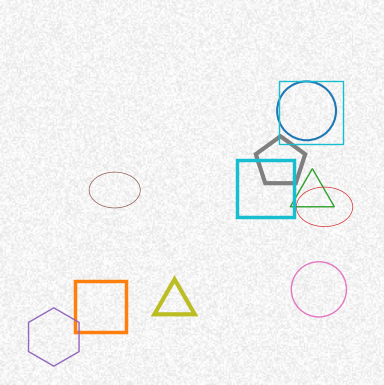[{"shape": "circle", "thickness": 1.5, "radius": 0.38, "center": [0.796, 0.712]}, {"shape": "square", "thickness": 2.5, "radius": 0.33, "center": [0.26, 0.204]}, {"shape": "triangle", "thickness": 1, "radius": 0.33, "center": [0.811, 0.496]}, {"shape": "oval", "thickness": 0.5, "radius": 0.37, "center": [0.843, 0.463]}, {"shape": "hexagon", "thickness": 1, "radius": 0.38, "center": [0.14, 0.125]}, {"shape": "oval", "thickness": 0.5, "radius": 0.33, "center": [0.298, 0.506]}, {"shape": "circle", "thickness": 1, "radius": 0.36, "center": [0.828, 0.248]}, {"shape": "pentagon", "thickness": 3, "radius": 0.34, "center": [0.729, 0.579]}, {"shape": "triangle", "thickness": 3, "radius": 0.3, "center": [0.453, 0.214]}, {"shape": "square", "thickness": 2.5, "radius": 0.37, "center": [0.69, 0.511]}, {"shape": "square", "thickness": 1, "radius": 0.41, "center": [0.808, 0.708]}]